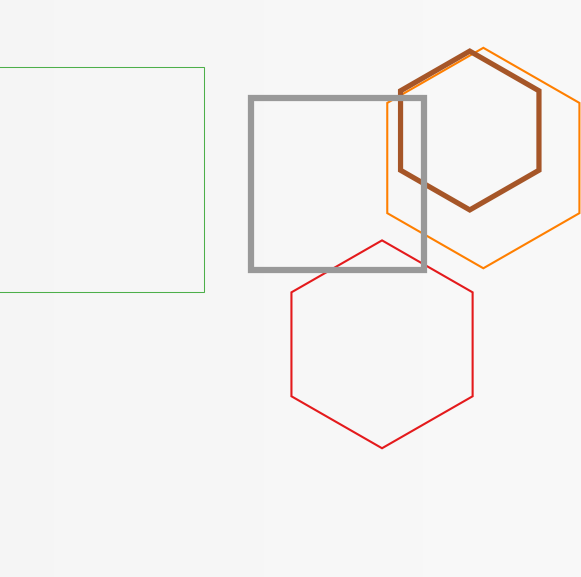[{"shape": "hexagon", "thickness": 1, "radius": 0.9, "center": [0.657, 0.403]}, {"shape": "square", "thickness": 0.5, "radius": 0.97, "center": [0.157, 0.689]}, {"shape": "hexagon", "thickness": 1, "radius": 0.95, "center": [0.832, 0.725]}, {"shape": "hexagon", "thickness": 2.5, "radius": 0.69, "center": [0.808, 0.773]}, {"shape": "square", "thickness": 3, "radius": 0.74, "center": [0.581, 0.68]}]